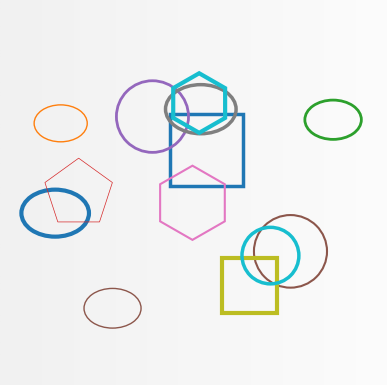[{"shape": "square", "thickness": 2.5, "radius": 0.47, "center": [0.533, 0.61]}, {"shape": "oval", "thickness": 3, "radius": 0.44, "center": [0.142, 0.446]}, {"shape": "oval", "thickness": 1, "radius": 0.34, "center": [0.157, 0.68]}, {"shape": "oval", "thickness": 2, "radius": 0.36, "center": [0.86, 0.689]}, {"shape": "pentagon", "thickness": 0.5, "radius": 0.46, "center": [0.203, 0.498]}, {"shape": "circle", "thickness": 2, "radius": 0.47, "center": [0.393, 0.697]}, {"shape": "circle", "thickness": 1.5, "radius": 0.47, "center": [0.75, 0.347]}, {"shape": "oval", "thickness": 1, "radius": 0.37, "center": [0.29, 0.199]}, {"shape": "hexagon", "thickness": 1.5, "radius": 0.48, "center": [0.497, 0.473]}, {"shape": "oval", "thickness": 2.5, "radius": 0.46, "center": [0.518, 0.716]}, {"shape": "square", "thickness": 3, "radius": 0.35, "center": [0.643, 0.259]}, {"shape": "hexagon", "thickness": 3, "radius": 0.39, "center": [0.514, 0.732]}, {"shape": "circle", "thickness": 2.5, "radius": 0.37, "center": [0.698, 0.336]}]